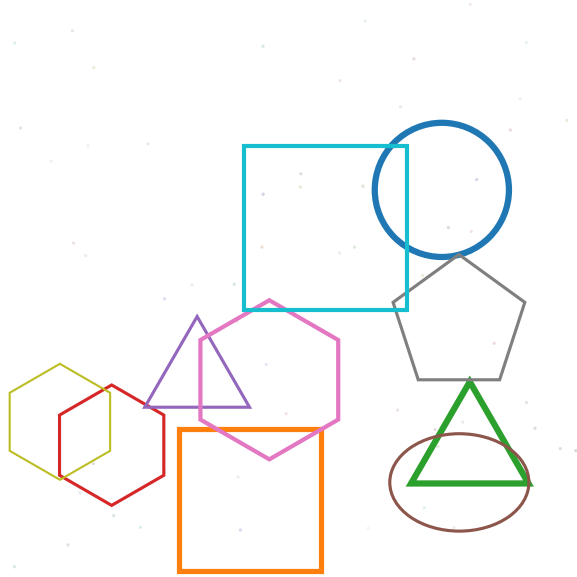[{"shape": "circle", "thickness": 3, "radius": 0.58, "center": [0.765, 0.67]}, {"shape": "square", "thickness": 2.5, "radius": 0.61, "center": [0.432, 0.134]}, {"shape": "triangle", "thickness": 3, "radius": 0.59, "center": [0.813, 0.221]}, {"shape": "hexagon", "thickness": 1.5, "radius": 0.52, "center": [0.193, 0.228]}, {"shape": "triangle", "thickness": 1.5, "radius": 0.52, "center": [0.341, 0.346]}, {"shape": "oval", "thickness": 1.5, "radius": 0.6, "center": [0.795, 0.164]}, {"shape": "hexagon", "thickness": 2, "radius": 0.69, "center": [0.466, 0.341]}, {"shape": "pentagon", "thickness": 1.5, "radius": 0.6, "center": [0.795, 0.439]}, {"shape": "hexagon", "thickness": 1, "radius": 0.5, "center": [0.104, 0.269]}, {"shape": "square", "thickness": 2, "radius": 0.71, "center": [0.564, 0.604]}]